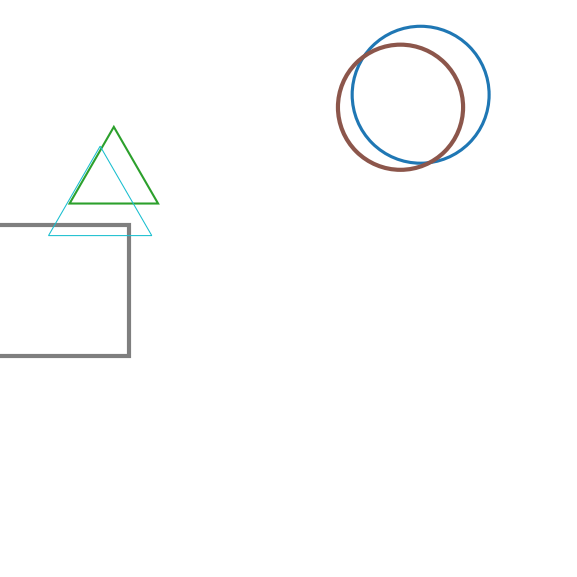[{"shape": "circle", "thickness": 1.5, "radius": 0.59, "center": [0.728, 0.835]}, {"shape": "triangle", "thickness": 1, "radius": 0.44, "center": [0.197, 0.691]}, {"shape": "circle", "thickness": 2, "radius": 0.54, "center": [0.694, 0.813]}, {"shape": "square", "thickness": 2, "radius": 0.56, "center": [0.111, 0.496]}, {"shape": "triangle", "thickness": 0.5, "radius": 0.52, "center": [0.173, 0.643]}]